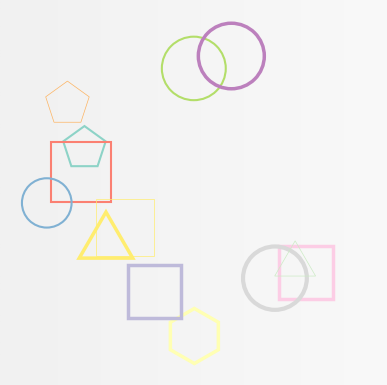[{"shape": "pentagon", "thickness": 1.5, "radius": 0.29, "center": [0.218, 0.615]}, {"shape": "hexagon", "thickness": 2.5, "radius": 0.36, "center": [0.502, 0.127]}, {"shape": "square", "thickness": 2.5, "radius": 0.34, "center": [0.399, 0.244]}, {"shape": "square", "thickness": 1.5, "radius": 0.39, "center": [0.208, 0.553]}, {"shape": "circle", "thickness": 1.5, "radius": 0.32, "center": [0.121, 0.473]}, {"shape": "pentagon", "thickness": 0.5, "radius": 0.3, "center": [0.174, 0.73]}, {"shape": "circle", "thickness": 1.5, "radius": 0.41, "center": [0.5, 0.822]}, {"shape": "square", "thickness": 2.5, "radius": 0.35, "center": [0.79, 0.292]}, {"shape": "circle", "thickness": 3, "radius": 0.41, "center": [0.71, 0.277]}, {"shape": "circle", "thickness": 2.5, "radius": 0.43, "center": [0.597, 0.855]}, {"shape": "triangle", "thickness": 0.5, "radius": 0.3, "center": [0.762, 0.313]}, {"shape": "triangle", "thickness": 2.5, "radius": 0.4, "center": [0.273, 0.369]}, {"shape": "square", "thickness": 0.5, "radius": 0.37, "center": [0.322, 0.409]}]